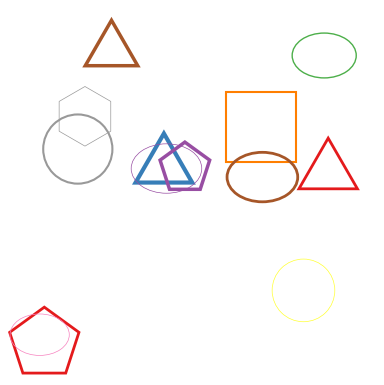[{"shape": "pentagon", "thickness": 2, "radius": 0.47, "center": [0.115, 0.108]}, {"shape": "triangle", "thickness": 2, "radius": 0.44, "center": [0.852, 0.553]}, {"shape": "triangle", "thickness": 3, "radius": 0.42, "center": [0.426, 0.568]}, {"shape": "oval", "thickness": 1, "radius": 0.42, "center": [0.842, 0.856]}, {"shape": "oval", "thickness": 0.5, "radius": 0.46, "center": [0.432, 0.562]}, {"shape": "pentagon", "thickness": 2.5, "radius": 0.34, "center": [0.48, 0.563]}, {"shape": "square", "thickness": 1.5, "radius": 0.45, "center": [0.678, 0.669]}, {"shape": "circle", "thickness": 0.5, "radius": 0.41, "center": [0.788, 0.246]}, {"shape": "triangle", "thickness": 2.5, "radius": 0.39, "center": [0.29, 0.869]}, {"shape": "oval", "thickness": 2, "radius": 0.46, "center": [0.682, 0.54]}, {"shape": "oval", "thickness": 0.5, "radius": 0.38, "center": [0.103, 0.131]}, {"shape": "circle", "thickness": 1.5, "radius": 0.45, "center": [0.202, 0.613]}, {"shape": "hexagon", "thickness": 0.5, "radius": 0.39, "center": [0.221, 0.698]}]